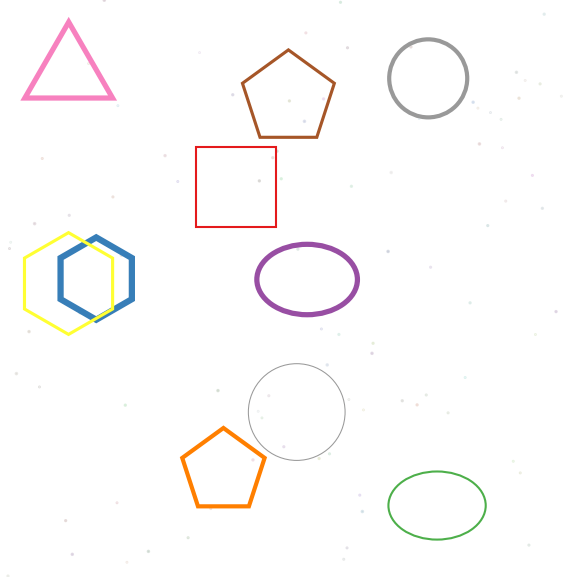[{"shape": "square", "thickness": 1, "radius": 0.35, "center": [0.408, 0.675]}, {"shape": "hexagon", "thickness": 3, "radius": 0.36, "center": [0.167, 0.517]}, {"shape": "oval", "thickness": 1, "radius": 0.42, "center": [0.757, 0.124]}, {"shape": "oval", "thickness": 2.5, "radius": 0.44, "center": [0.532, 0.515]}, {"shape": "pentagon", "thickness": 2, "radius": 0.37, "center": [0.387, 0.183]}, {"shape": "hexagon", "thickness": 1.5, "radius": 0.44, "center": [0.119, 0.508]}, {"shape": "pentagon", "thickness": 1.5, "radius": 0.42, "center": [0.499, 0.829]}, {"shape": "triangle", "thickness": 2.5, "radius": 0.44, "center": [0.119, 0.873]}, {"shape": "circle", "thickness": 0.5, "radius": 0.42, "center": [0.514, 0.286]}, {"shape": "circle", "thickness": 2, "radius": 0.34, "center": [0.741, 0.863]}]